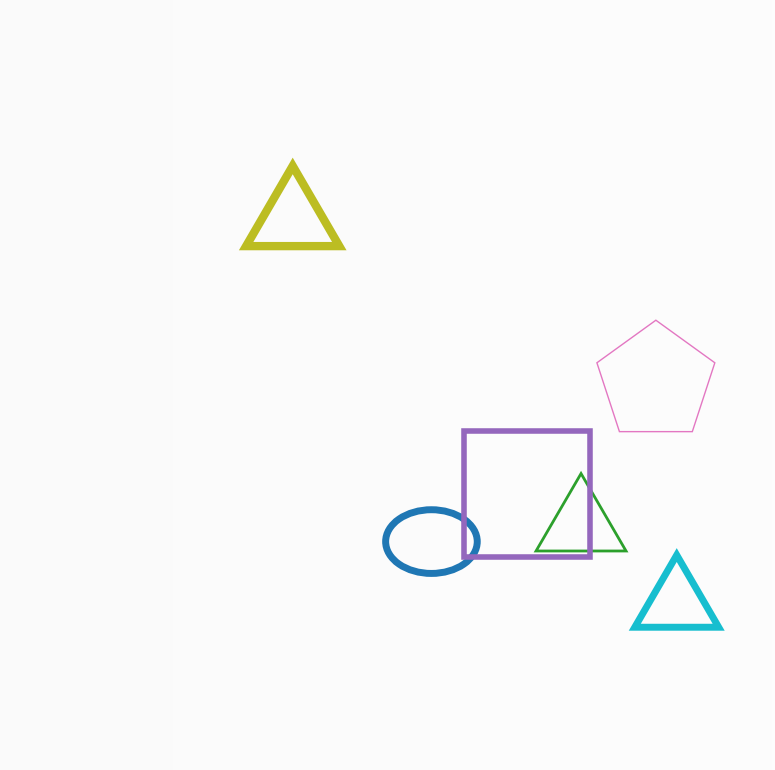[{"shape": "oval", "thickness": 2.5, "radius": 0.3, "center": [0.557, 0.297]}, {"shape": "triangle", "thickness": 1, "radius": 0.34, "center": [0.75, 0.318]}, {"shape": "square", "thickness": 2, "radius": 0.41, "center": [0.68, 0.358]}, {"shape": "pentagon", "thickness": 0.5, "radius": 0.4, "center": [0.846, 0.504]}, {"shape": "triangle", "thickness": 3, "radius": 0.35, "center": [0.378, 0.715]}, {"shape": "triangle", "thickness": 2.5, "radius": 0.31, "center": [0.873, 0.217]}]